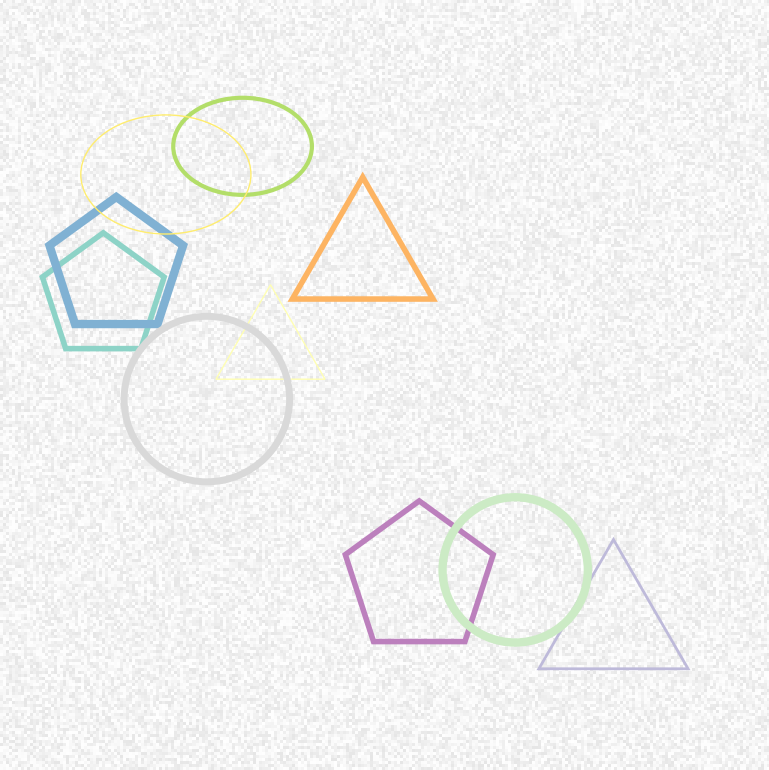[{"shape": "pentagon", "thickness": 2, "radius": 0.42, "center": [0.134, 0.615]}, {"shape": "triangle", "thickness": 0.5, "radius": 0.41, "center": [0.351, 0.548]}, {"shape": "triangle", "thickness": 1, "radius": 0.56, "center": [0.797, 0.187]}, {"shape": "pentagon", "thickness": 3, "radius": 0.46, "center": [0.151, 0.653]}, {"shape": "triangle", "thickness": 2, "radius": 0.53, "center": [0.471, 0.664]}, {"shape": "oval", "thickness": 1.5, "radius": 0.45, "center": [0.315, 0.81]}, {"shape": "circle", "thickness": 2.5, "radius": 0.54, "center": [0.269, 0.482]}, {"shape": "pentagon", "thickness": 2, "radius": 0.5, "center": [0.544, 0.248]}, {"shape": "circle", "thickness": 3, "radius": 0.47, "center": [0.669, 0.26]}, {"shape": "oval", "thickness": 0.5, "radius": 0.55, "center": [0.215, 0.773]}]